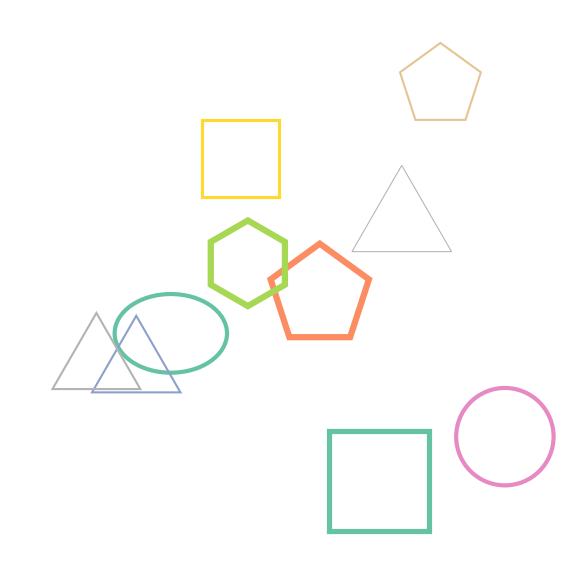[{"shape": "square", "thickness": 2.5, "radius": 0.43, "center": [0.656, 0.167]}, {"shape": "oval", "thickness": 2, "radius": 0.49, "center": [0.296, 0.422]}, {"shape": "pentagon", "thickness": 3, "radius": 0.45, "center": [0.554, 0.488]}, {"shape": "triangle", "thickness": 1, "radius": 0.44, "center": [0.236, 0.364]}, {"shape": "circle", "thickness": 2, "radius": 0.42, "center": [0.874, 0.243]}, {"shape": "hexagon", "thickness": 3, "radius": 0.37, "center": [0.429, 0.543]}, {"shape": "square", "thickness": 1.5, "radius": 0.33, "center": [0.417, 0.725]}, {"shape": "pentagon", "thickness": 1, "radius": 0.37, "center": [0.763, 0.851]}, {"shape": "triangle", "thickness": 0.5, "radius": 0.5, "center": [0.696, 0.613]}, {"shape": "triangle", "thickness": 1, "radius": 0.44, "center": [0.167, 0.369]}]